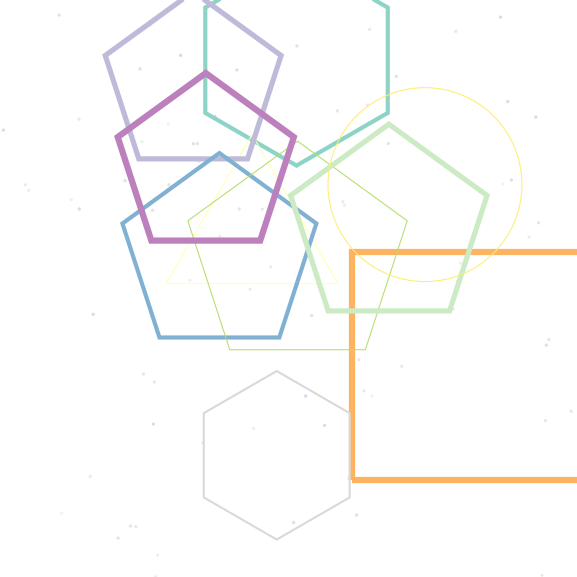[{"shape": "hexagon", "thickness": 2, "radius": 0.91, "center": [0.513, 0.895]}, {"shape": "triangle", "thickness": 0.5, "radius": 0.86, "center": [0.436, 0.594]}, {"shape": "pentagon", "thickness": 2.5, "radius": 0.8, "center": [0.334, 0.854]}, {"shape": "pentagon", "thickness": 2, "radius": 0.88, "center": [0.38, 0.558]}, {"shape": "square", "thickness": 3, "radius": 0.99, "center": [0.807, 0.365]}, {"shape": "pentagon", "thickness": 0.5, "radius": 1.0, "center": [0.515, 0.555]}, {"shape": "hexagon", "thickness": 1, "radius": 0.73, "center": [0.479, 0.211]}, {"shape": "pentagon", "thickness": 3, "radius": 0.8, "center": [0.356, 0.712]}, {"shape": "pentagon", "thickness": 2.5, "radius": 0.89, "center": [0.673, 0.605]}, {"shape": "circle", "thickness": 0.5, "radius": 0.84, "center": [0.736, 0.679]}]